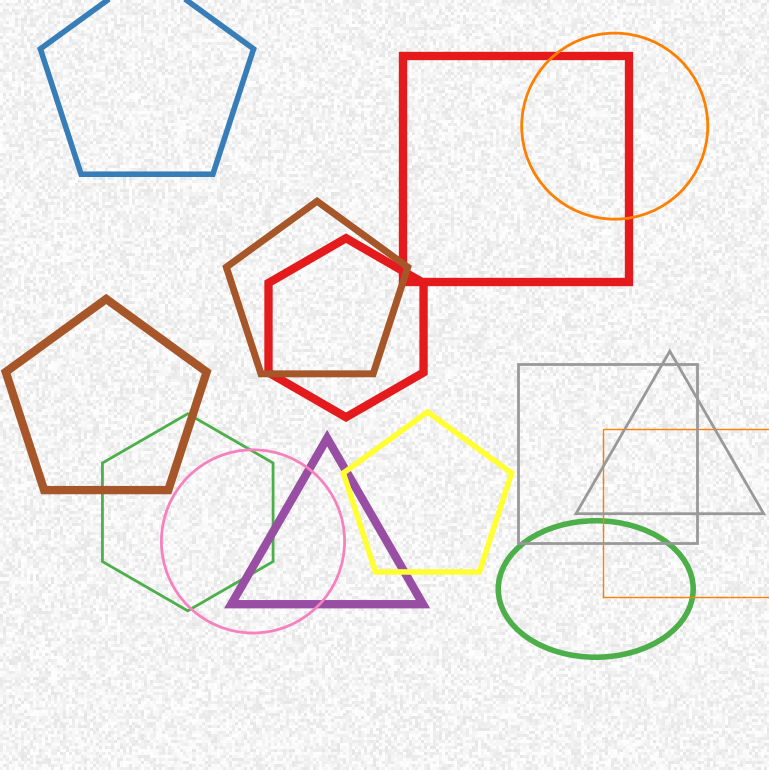[{"shape": "square", "thickness": 3, "radius": 0.73, "center": [0.67, 0.781]}, {"shape": "hexagon", "thickness": 3, "radius": 0.58, "center": [0.449, 0.574]}, {"shape": "pentagon", "thickness": 2, "radius": 0.73, "center": [0.191, 0.892]}, {"shape": "oval", "thickness": 2, "radius": 0.63, "center": [0.774, 0.235]}, {"shape": "hexagon", "thickness": 1, "radius": 0.64, "center": [0.244, 0.335]}, {"shape": "triangle", "thickness": 3, "radius": 0.72, "center": [0.425, 0.287]}, {"shape": "square", "thickness": 0.5, "radius": 0.55, "center": [0.892, 0.334]}, {"shape": "circle", "thickness": 1, "radius": 0.6, "center": [0.798, 0.836]}, {"shape": "pentagon", "thickness": 2, "radius": 0.57, "center": [0.555, 0.35]}, {"shape": "pentagon", "thickness": 3, "radius": 0.69, "center": [0.138, 0.475]}, {"shape": "pentagon", "thickness": 2.5, "radius": 0.62, "center": [0.412, 0.615]}, {"shape": "circle", "thickness": 1, "radius": 0.59, "center": [0.329, 0.297]}, {"shape": "triangle", "thickness": 1, "radius": 0.7, "center": [0.87, 0.403]}, {"shape": "square", "thickness": 1, "radius": 0.58, "center": [0.789, 0.411]}]